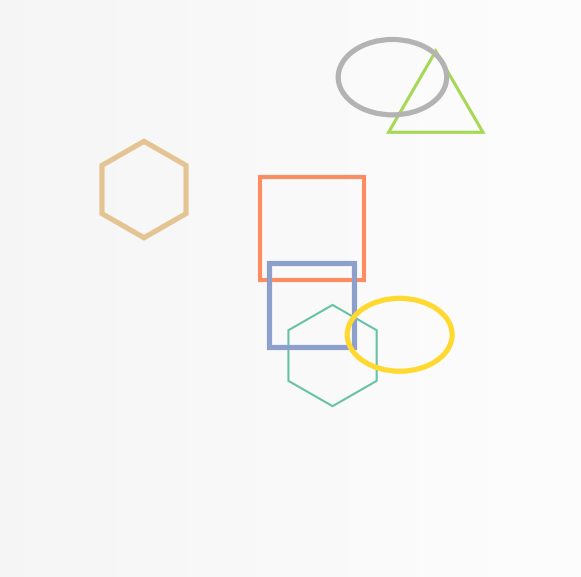[{"shape": "hexagon", "thickness": 1, "radius": 0.44, "center": [0.572, 0.383]}, {"shape": "square", "thickness": 2, "radius": 0.44, "center": [0.537, 0.603]}, {"shape": "square", "thickness": 2.5, "radius": 0.36, "center": [0.536, 0.471]}, {"shape": "triangle", "thickness": 1.5, "radius": 0.47, "center": [0.75, 0.817]}, {"shape": "oval", "thickness": 2.5, "radius": 0.45, "center": [0.688, 0.419]}, {"shape": "hexagon", "thickness": 2.5, "radius": 0.42, "center": [0.248, 0.671]}, {"shape": "oval", "thickness": 2.5, "radius": 0.47, "center": [0.675, 0.865]}]